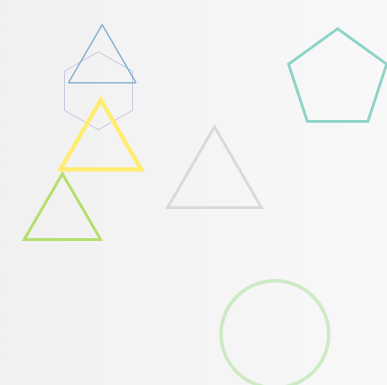[{"shape": "pentagon", "thickness": 2, "radius": 0.67, "center": [0.871, 0.792]}, {"shape": "hexagon", "thickness": 0.5, "radius": 0.51, "center": [0.254, 0.764]}, {"shape": "triangle", "thickness": 1, "radius": 0.5, "center": [0.264, 0.835]}, {"shape": "triangle", "thickness": 2, "radius": 0.57, "center": [0.161, 0.435]}, {"shape": "triangle", "thickness": 2, "radius": 0.7, "center": [0.554, 0.531]}, {"shape": "circle", "thickness": 2.5, "radius": 0.69, "center": [0.709, 0.132]}, {"shape": "triangle", "thickness": 3, "radius": 0.6, "center": [0.26, 0.62]}]